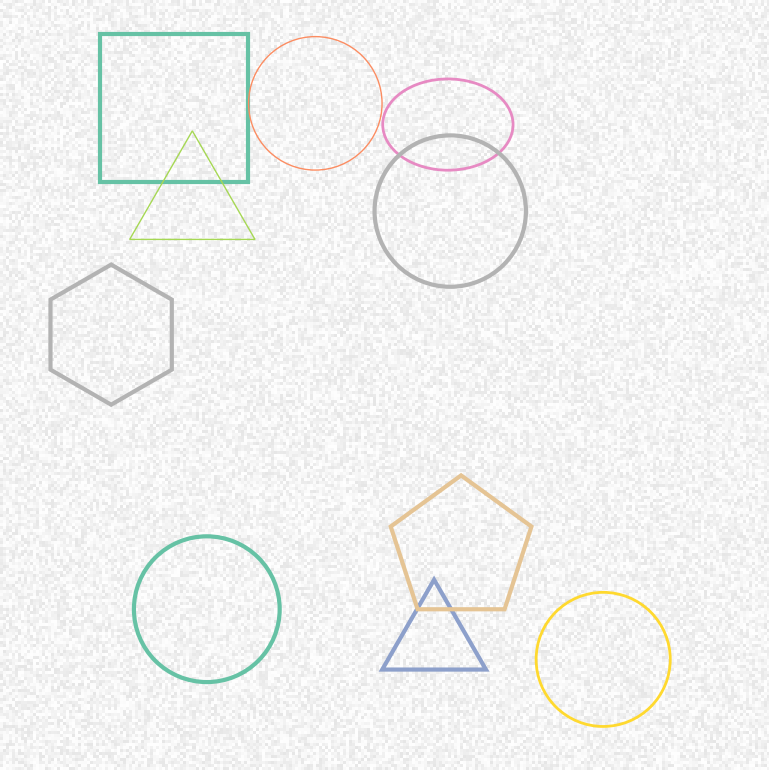[{"shape": "circle", "thickness": 1.5, "radius": 0.47, "center": [0.269, 0.209]}, {"shape": "square", "thickness": 1.5, "radius": 0.48, "center": [0.226, 0.86]}, {"shape": "circle", "thickness": 0.5, "radius": 0.43, "center": [0.41, 0.866]}, {"shape": "triangle", "thickness": 1.5, "radius": 0.39, "center": [0.564, 0.169]}, {"shape": "oval", "thickness": 1, "radius": 0.42, "center": [0.582, 0.838]}, {"shape": "triangle", "thickness": 0.5, "radius": 0.47, "center": [0.25, 0.736]}, {"shape": "circle", "thickness": 1, "radius": 0.44, "center": [0.783, 0.144]}, {"shape": "pentagon", "thickness": 1.5, "radius": 0.48, "center": [0.599, 0.286]}, {"shape": "hexagon", "thickness": 1.5, "radius": 0.45, "center": [0.144, 0.565]}, {"shape": "circle", "thickness": 1.5, "radius": 0.49, "center": [0.585, 0.726]}]